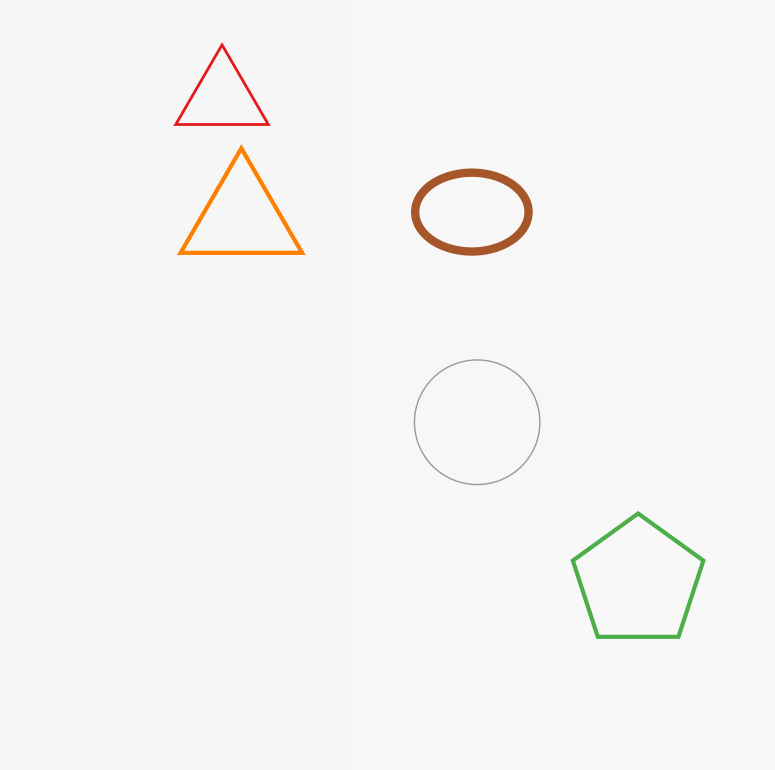[{"shape": "triangle", "thickness": 1, "radius": 0.34, "center": [0.286, 0.873]}, {"shape": "pentagon", "thickness": 1.5, "radius": 0.44, "center": [0.823, 0.245]}, {"shape": "triangle", "thickness": 1.5, "radius": 0.45, "center": [0.311, 0.717]}, {"shape": "oval", "thickness": 3, "radius": 0.37, "center": [0.609, 0.725]}, {"shape": "circle", "thickness": 0.5, "radius": 0.4, "center": [0.616, 0.452]}]